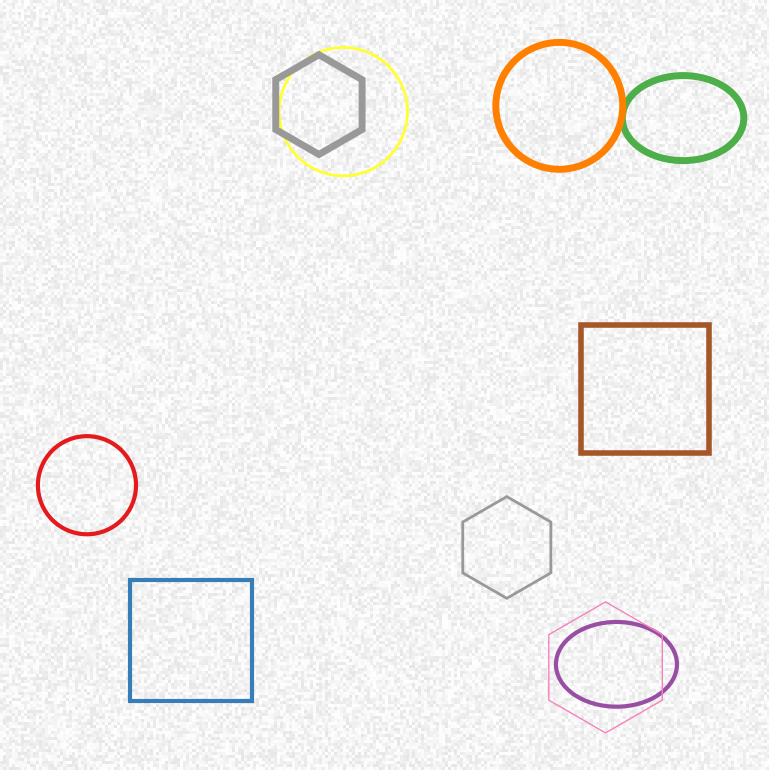[{"shape": "circle", "thickness": 1.5, "radius": 0.32, "center": [0.113, 0.37]}, {"shape": "square", "thickness": 1.5, "radius": 0.39, "center": [0.248, 0.168]}, {"shape": "oval", "thickness": 2.5, "radius": 0.39, "center": [0.887, 0.847]}, {"shape": "oval", "thickness": 1.5, "radius": 0.39, "center": [0.801, 0.137]}, {"shape": "circle", "thickness": 2.5, "radius": 0.41, "center": [0.726, 0.863]}, {"shape": "circle", "thickness": 1, "radius": 0.42, "center": [0.446, 0.855]}, {"shape": "square", "thickness": 2, "radius": 0.42, "center": [0.838, 0.495]}, {"shape": "hexagon", "thickness": 0.5, "radius": 0.43, "center": [0.786, 0.133]}, {"shape": "hexagon", "thickness": 2.5, "radius": 0.32, "center": [0.414, 0.864]}, {"shape": "hexagon", "thickness": 1, "radius": 0.33, "center": [0.658, 0.289]}]